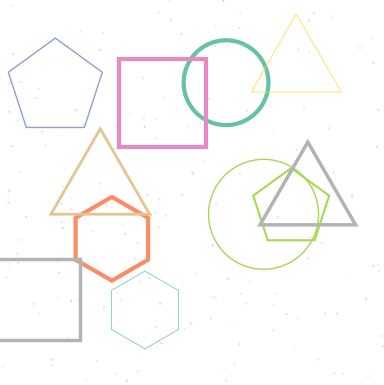[{"shape": "circle", "thickness": 3, "radius": 0.55, "center": [0.587, 0.785]}, {"shape": "hexagon", "thickness": 0.5, "radius": 0.5, "center": [0.377, 0.195]}, {"shape": "hexagon", "thickness": 3, "radius": 0.54, "center": [0.291, 0.38]}, {"shape": "pentagon", "thickness": 1, "radius": 0.64, "center": [0.144, 0.773]}, {"shape": "square", "thickness": 3, "radius": 0.57, "center": [0.423, 0.733]}, {"shape": "pentagon", "thickness": 1.5, "radius": 0.52, "center": [0.756, 0.46]}, {"shape": "circle", "thickness": 1, "radius": 0.71, "center": [0.685, 0.443]}, {"shape": "triangle", "thickness": 0.5, "radius": 0.68, "center": [0.77, 0.828]}, {"shape": "triangle", "thickness": 2, "radius": 0.74, "center": [0.26, 0.518]}, {"shape": "square", "thickness": 2.5, "radius": 0.53, "center": [0.101, 0.222]}, {"shape": "triangle", "thickness": 2.5, "radius": 0.72, "center": [0.8, 0.488]}]